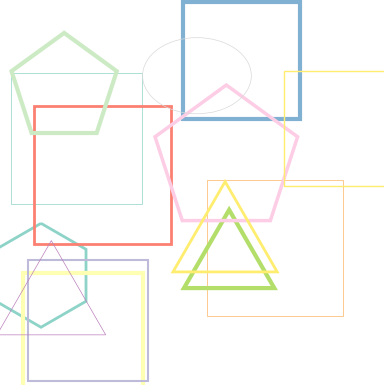[{"shape": "square", "thickness": 0.5, "radius": 0.85, "center": [0.198, 0.641]}, {"shape": "hexagon", "thickness": 2, "radius": 0.67, "center": [0.107, 0.285]}, {"shape": "square", "thickness": 3, "radius": 0.78, "center": [0.216, 0.137]}, {"shape": "square", "thickness": 1.5, "radius": 0.78, "center": [0.228, 0.168]}, {"shape": "square", "thickness": 2, "radius": 0.9, "center": [0.266, 0.546]}, {"shape": "square", "thickness": 3, "radius": 0.76, "center": [0.626, 0.842]}, {"shape": "square", "thickness": 0.5, "radius": 0.88, "center": [0.714, 0.356]}, {"shape": "triangle", "thickness": 3, "radius": 0.68, "center": [0.595, 0.319]}, {"shape": "pentagon", "thickness": 2.5, "radius": 0.97, "center": [0.588, 0.585]}, {"shape": "oval", "thickness": 0.5, "radius": 0.71, "center": [0.512, 0.803]}, {"shape": "triangle", "thickness": 0.5, "radius": 0.82, "center": [0.133, 0.212]}, {"shape": "pentagon", "thickness": 3, "radius": 0.72, "center": [0.167, 0.771]}, {"shape": "triangle", "thickness": 2, "radius": 0.78, "center": [0.585, 0.372]}, {"shape": "square", "thickness": 1, "radius": 0.74, "center": [0.885, 0.666]}]